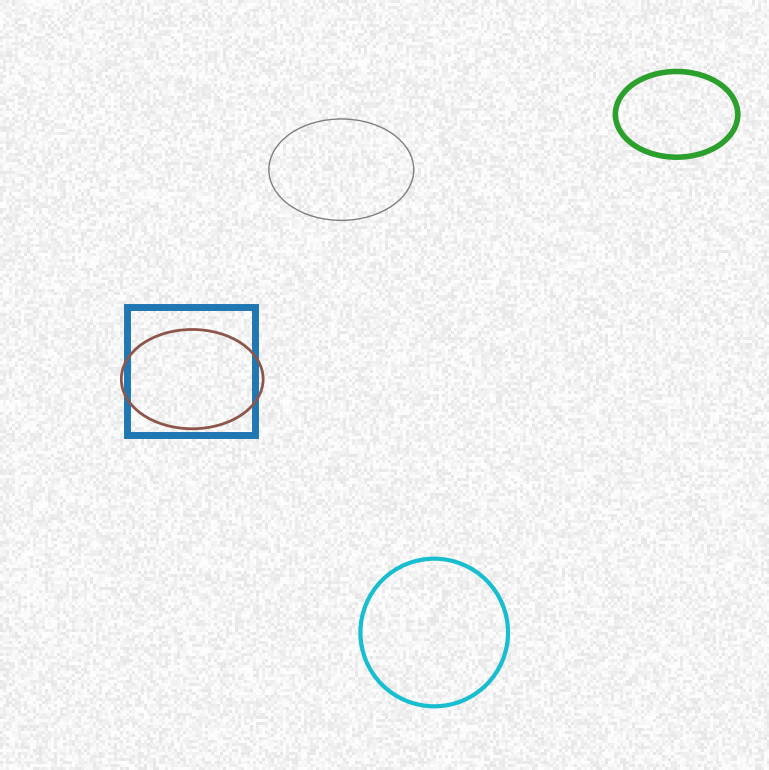[{"shape": "square", "thickness": 2.5, "radius": 0.42, "center": [0.249, 0.518]}, {"shape": "oval", "thickness": 2, "radius": 0.4, "center": [0.879, 0.852]}, {"shape": "oval", "thickness": 1, "radius": 0.46, "center": [0.25, 0.508]}, {"shape": "oval", "thickness": 0.5, "radius": 0.47, "center": [0.443, 0.78]}, {"shape": "circle", "thickness": 1.5, "radius": 0.48, "center": [0.564, 0.179]}]